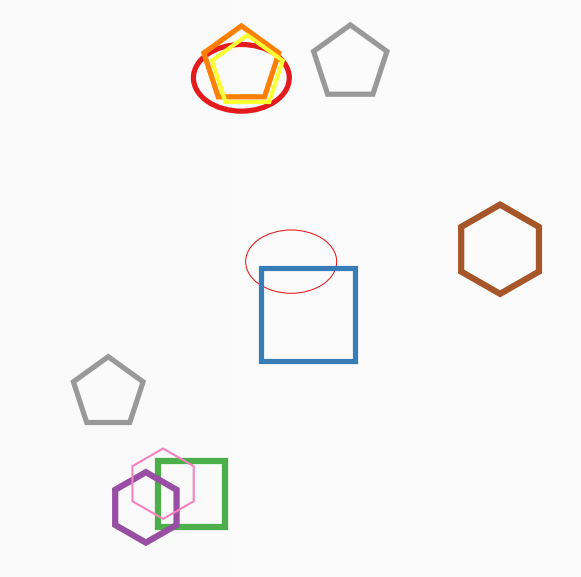[{"shape": "oval", "thickness": 0.5, "radius": 0.39, "center": [0.501, 0.546]}, {"shape": "oval", "thickness": 2.5, "radius": 0.41, "center": [0.415, 0.864]}, {"shape": "square", "thickness": 2.5, "radius": 0.4, "center": [0.53, 0.455]}, {"shape": "square", "thickness": 3, "radius": 0.29, "center": [0.329, 0.144]}, {"shape": "hexagon", "thickness": 3, "radius": 0.3, "center": [0.251, 0.121]}, {"shape": "pentagon", "thickness": 2.5, "radius": 0.34, "center": [0.415, 0.886]}, {"shape": "pentagon", "thickness": 2, "radius": 0.32, "center": [0.426, 0.874]}, {"shape": "hexagon", "thickness": 3, "radius": 0.39, "center": [0.86, 0.568]}, {"shape": "hexagon", "thickness": 1, "radius": 0.3, "center": [0.281, 0.162]}, {"shape": "pentagon", "thickness": 2.5, "radius": 0.32, "center": [0.186, 0.319]}, {"shape": "pentagon", "thickness": 2.5, "radius": 0.33, "center": [0.603, 0.89]}]